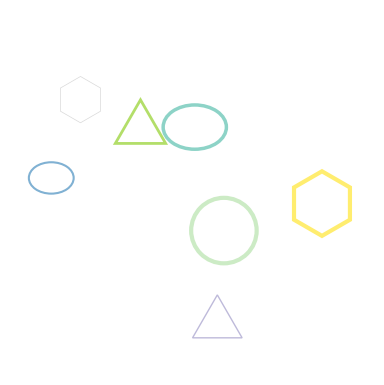[{"shape": "oval", "thickness": 2.5, "radius": 0.41, "center": [0.506, 0.67]}, {"shape": "triangle", "thickness": 1, "radius": 0.37, "center": [0.564, 0.16]}, {"shape": "oval", "thickness": 1.5, "radius": 0.29, "center": [0.133, 0.538]}, {"shape": "triangle", "thickness": 2, "radius": 0.38, "center": [0.365, 0.665]}, {"shape": "hexagon", "thickness": 0.5, "radius": 0.3, "center": [0.209, 0.741]}, {"shape": "circle", "thickness": 3, "radius": 0.43, "center": [0.582, 0.401]}, {"shape": "hexagon", "thickness": 3, "radius": 0.42, "center": [0.836, 0.471]}]